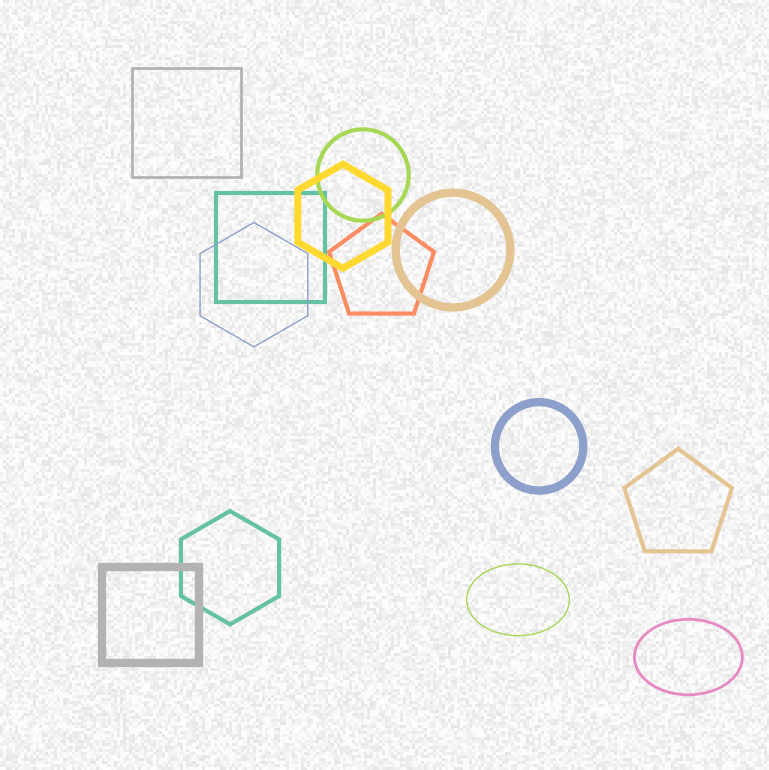[{"shape": "hexagon", "thickness": 1.5, "radius": 0.37, "center": [0.299, 0.263]}, {"shape": "square", "thickness": 1.5, "radius": 0.35, "center": [0.352, 0.679]}, {"shape": "pentagon", "thickness": 1.5, "radius": 0.36, "center": [0.495, 0.651]}, {"shape": "hexagon", "thickness": 0.5, "radius": 0.4, "center": [0.33, 0.63]}, {"shape": "circle", "thickness": 3, "radius": 0.29, "center": [0.7, 0.42]}, {"shape": "oval", "thickness": 1, "radius": 0.35, "center": [0.894, 0.147]}, {"shape": "oval", "thickness": 0.5, "radius": 0.33, "center": [0.673, 0.221]}, {"shape": "circle", "thickness": 1.5, "radius": 0.3, "center": [0.471, 0.773]}, {"shape": "hexagon", "thickness": 2.5, "radius": 0.34, "center": [0.445, 0.719]}, {"shape": "pentagon", "thickness": 1.5, "radius": 0.37, "center": [0.881, 0.344]}, {"shape": "circle", "thickness": 3, "radius": 0.37, "center": [0.588, 0.675]}, {"shape": "square", "thickness": 1, "radius": 0.35, "center": [0.242, 0.841]}, {"shape": "square", "thickness": 3, "radius": 0.31, "center": [0.195, 0.201]}]